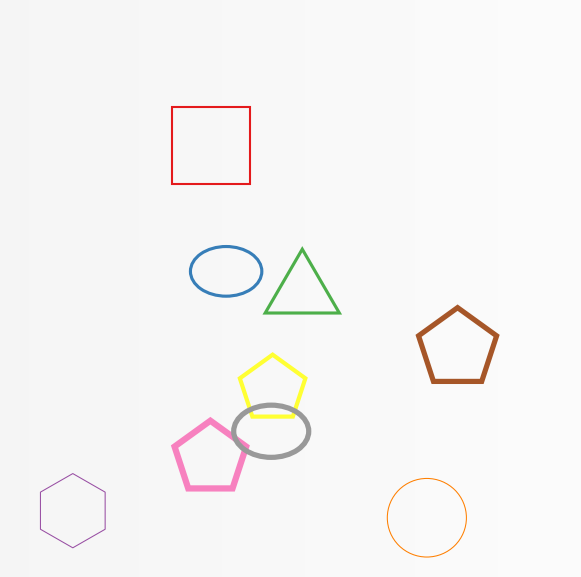[{"shape": "square", "thickness": 1, "radius": 0.34, "center": [0.362, 0.747]}, {"shape": "oval", "thickness": 1.5, "radius": 0.31, "center": [0.389, 0.529]}, {"shape": "triangle", "thickness": 1.5, "radius": 0.37, "center": [0.52, 0.494]}, {"shape": "hexagon", "thickness": 0.5, "radius": 0.32, "center": [0.125, 0.115]}, {"shape": "circle", "thickness": 0.5, "radius": 0.34, "center": [0.734, 0.103]}, {"shape": "pentagon", "thickness": 2, "radius": 0.3, "center": [0.469, 0.326]}, {"shape": "pentagon", "thickness": 2.5, "radius": 0.35, "center": [0.787, 0.396]}, {"shape": "pentagon", "thickness": 3, "radius": 0.32, "center": [0.362, 0.206]}, {"shape": "oval", "thickness": 2.5, "radius": 0.32, "center": [0.467, 0.252]}]